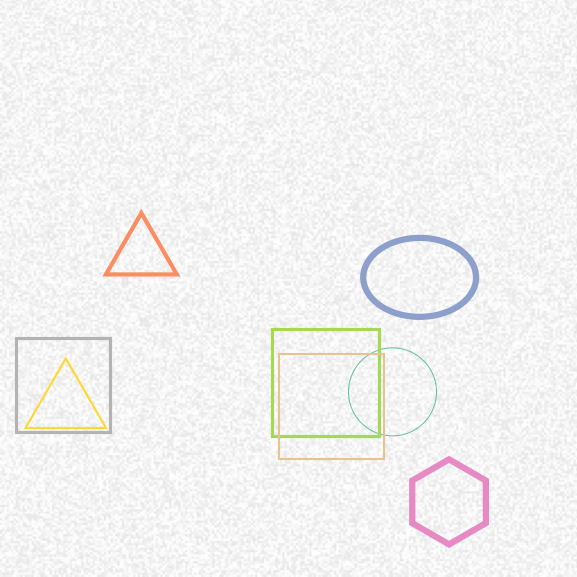[{"shape": "circle", "thickness": 0.5, "radius": 0.38, "center": [0.68, 0.321]}, {"shape": "triangle", "thickness": 2, "radius": 0.35, "center": [0.245, 0.559]}, {"shape": "oval", "thickness": 3, "radius": 0.49, "center": [0.727, 0.519]}, {"shape": "hexagon", "thickness": 3, "radius": 0.37, "center": [0.778, 0.13]}, {"shape": "square", "thickness": 1.5, "radius": 0.46, "center": [0.564, 0.336]}, {"shape": "triangle", "thickness": 1, "radius": 0.4, "center": [0.114, 0.298]}, {"shape": "square", "thickness": 1, "radius": 0.46, "center": [0.574, 0.295]}, {"shape": "square", "thickness": 1.5, "radius": 0.41, "center": [0.109, 0.332]}]